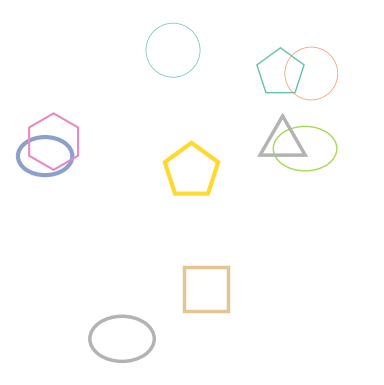[{"shape": "circle", "thickness": 0.5, "radius": 0.35, "center": [0.449, 0.87]}, {"shape": "pentagon", "thickness": 1, "radius": 0.32, "center": [0.729, 0.811]}, {"shape": "circle", "thickness": 0.5, "radius": 0.34, "center": [0.809, 0.809]}, {"shape": "oval", "thickness": 3, "radius": 0.35, "center": [0.117, 0.595]}, {"shape": "hexagon", "thickness": 1.5, "radius": 0.37, "center": [0.139, 0.632]}, {"shape": "oval", "thickness": 1, "radius": 0.41, "center": [0.792, 0.614]}, {"shape": "pentagon", "thickness": 3, "radius": 0.36, "center": [0.497, 0.556]}, {"shape": "square", "thickness": 2.5, "radius": 0.29, "center": [0.535, 0.25]}, {"shape": "triangle", "thickness": 2.5, "radius": 0.34, "center": [0.734, 0.631]}, {"shape": "oval", "thickness": 2.5, "radius": 0.42, "center": [0.317, 0.12]}]